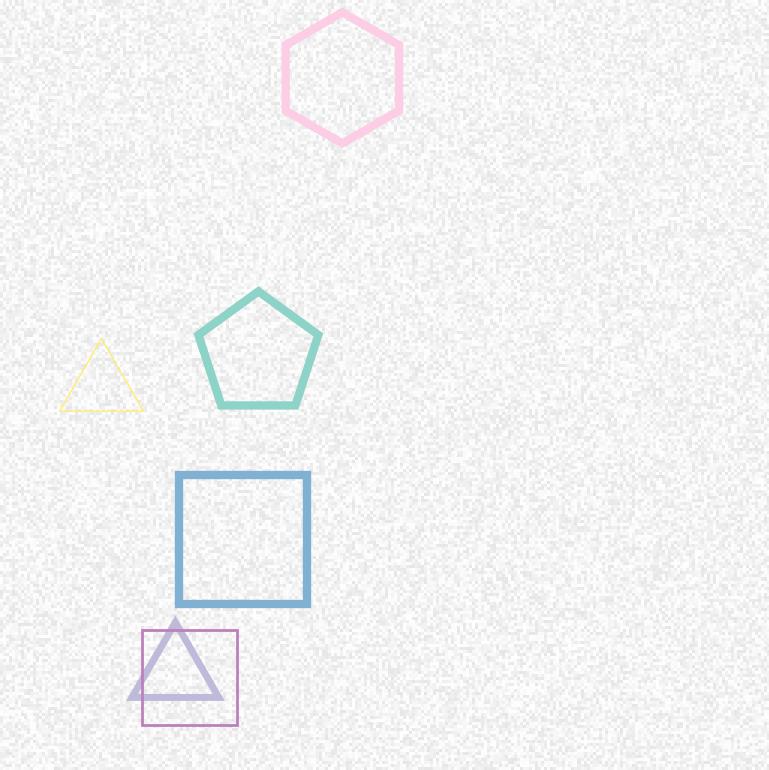[{"shape": "pentagon", "thickness": 3, "radius": 0.41, "center": [0.336, 0.54]}, {"shape": "triangle", "thickness": 2.5, "radius": 0.33, "center": [0.228, 0.127]}, {"shape": "square", "thickness": 3, "radius": 0.42, "center": [0.315, 0.299]}, {"shape": "hexagon", "thickness": 3, "radius": 0.43, "center": [0.445, 0.899]}, {"shape": "square", "thickness": 1, "radius": 0.31, "center": [0.246, 0.12]}, {"shape": "triangle", "thickness": 0.5, "radius": 0.31, "center": [0.132, 0.498]}]